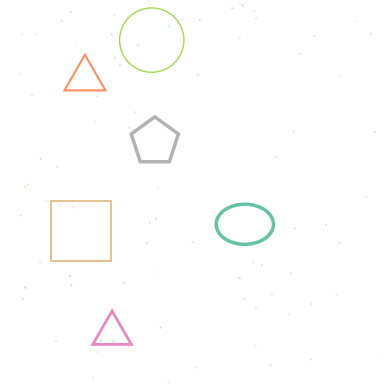[{"shape": "oval", "thickness": 2.5, "radius": 0.37, "center": [0.636, 0.418]}, {"shape": "triangle", "thickness": 1.5, "radius": 0.31, "center": [0.221, 0.796]}, {"shape": "triangle", "thickness": 2, "radius": 0.29, "center": [0.291, 0.134]}, {"shape": "circle", "thickness": 1, "radius": 0.42, "center": [0.394, 0.896]}, {"shape": "square", "thickness": 1.5, "radius": 0.39, "center": [0.21, 0.399]}, {"shape": "pentagon", "thickness": 2.5, "radius": 0.32, "center": [0.402, 0.632]}]